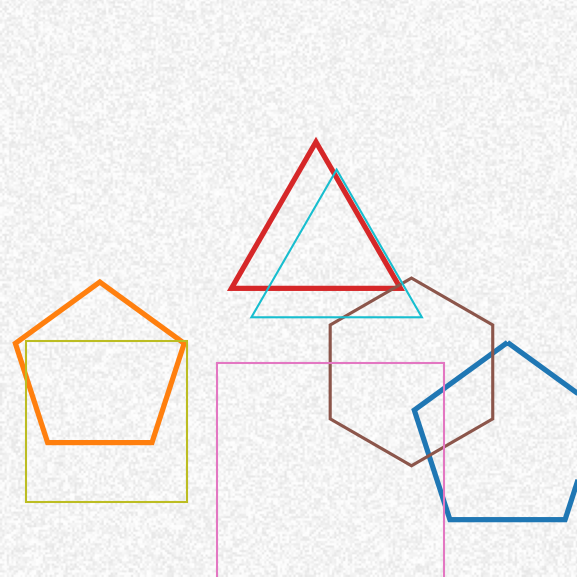[{"shape": "pentagon", "thickness": 2.5, "radius": 0.85, "center": [0.879, 0.237]}, {"shape": "pentagon", "thickness": 2.5, "radius": 0.77, "center": [0.173, 0.357]}, {"shape": "triangle", "thickness": 2.5, "radius": 0.84, "center": [0.547, 0.584]}, {"shape": "hexagon", "thickness": 1.5, "radius": 0.81, "center": [0.712, 0.355]}, {"shape": "square", "thickness": 1, "radius": 0.98, "center": [0.572, 0.175]}, {"shape": "square", "thickness": 1, "radius": 0.7, "center": [0.184, 0.269]}, {"shape": "triangle", "thickness": 1, "radius": 0.85, "center": [0.583, 0.535]}]